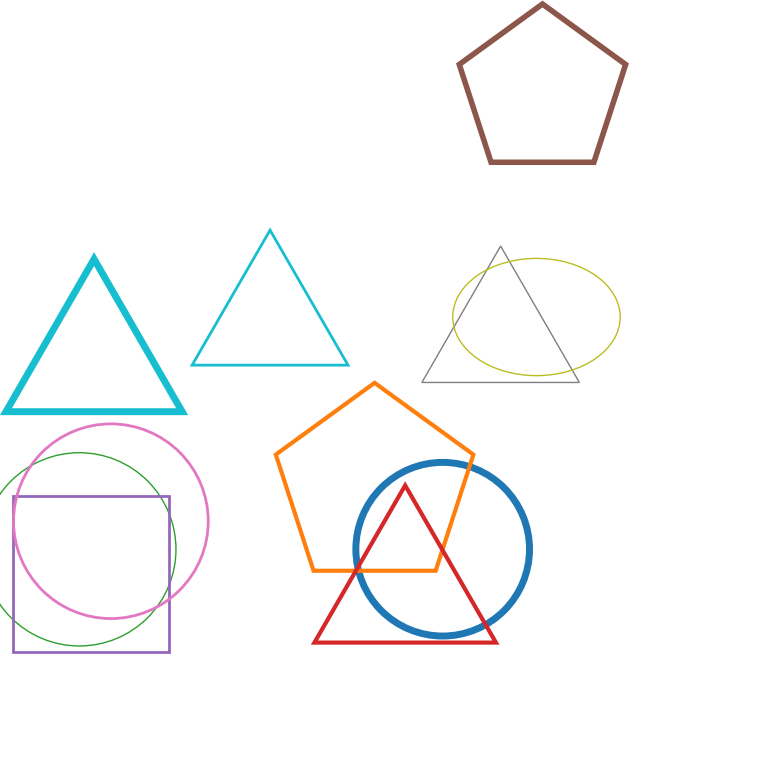[{"shape": "circle", "thickness": 2.5, "radius": 0.56, "center": [0.575, 0.287]}, {"shape": "pentagon", "thickness": 1.5, "radius": 0.67, "center": [0.487, 0.368]}, {"shape": "circle", "thickness": 0.5, "radius": 0.63, "center": [0.103, 0.287]}, {"shape": "triangle", "thickness": 1.5, "radius": 0.68, "center": [0.526, 0.234]}, {"shape": "square", "thickness": 1, "radius": 0.51, "center": [0.118, 0.254]}, {"shape": "pentagon", "thickness": 2, "radius": 0.57, "center": [0.705, 0.881]}, {"shape": "circle", "thickness": 1, "radius": 0.63, "center": [0.144, 0.323]}, {"shape": "triangle", "thickness": 0.5, "radius": 0.59, "center": [0.65, 0.562]}, {"shape": "oval", "thickness": 0.5, "radius": 0.54, "center": [0.697, 0.588]}, {"shape": "triangle", "thickness": 2.5, "radius": 0.66, "center": [0.122, 0.531]}, {"shape": "triangle", "thickness": 1, "radius": 0.58, "center": [0.351, 0.584]}]